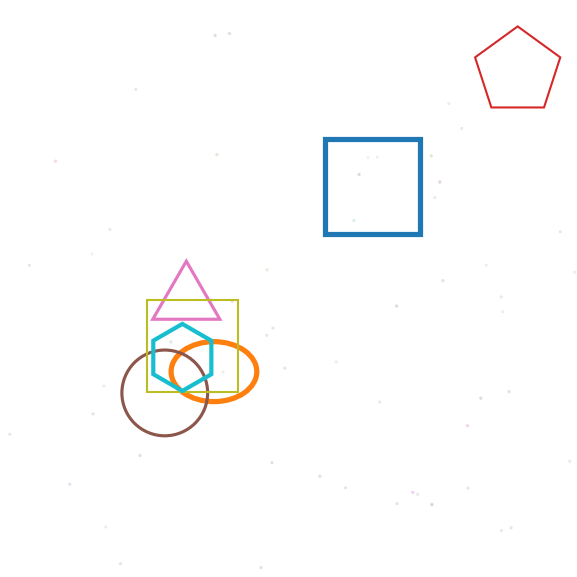[{"shape": "square", "thickness": 2.5, "radius": 0.41, "center": [0.646, 0.676]}, {"shape": "oval", "thickness": 2.5, "radius": 0.37, "center": [0.37, 0.356]}, {"shape": "pentagon", "thickness": 1, "radius": 0.39, "center": [0.896, 0.876]}, {"shape": "circle", "thickness": 1.5, "radius": 0.37, "center": [0.285, 0.319]}, {"shape": "triangle", "thickness": 1.5, "radius": 0.34, "center": [0.323, 0.48]}, {"shape": "square", "thickness": 1, "radius": 0.4, "center": [0.334, 0.4]}, {"shape": "hexagon", "thickness": 2, "radius": 0.29, "center": [0.316, 0.38]}]